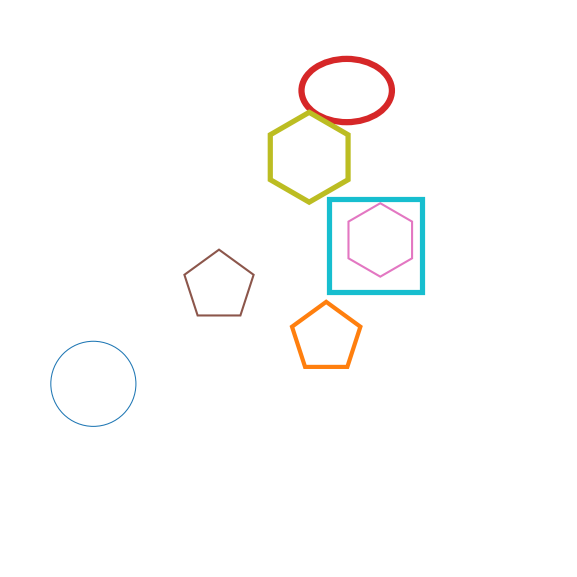[{"shape": "circle", "thickness": 0.5, "radius": 0.37, "center": [0.162, 0.334]}, {"shape": "pentagon", "thickness": 2, "radius": 0.31, "center": [0.565, 0.414]}, {"shape": "oval", "thickness": 3, "radius": 0.39, "center": [0.6, 0.842]}, {"shape": "pentagon", "thickness": 1, "radius": 0.32, "center": [0.379, 0.504]}, {"shape": "hexagon", "thickness": 1, "radius": 0.32, "center": [0.658, 0.584]}, {"shape": "hexagon", "thickness": 2.5, "radius": 0.39, "center": [0.535, 0.727]}, {"shape": "square", "thickness": 2.5, "radius": 0.4, "center": [0.65, 0.574]}]